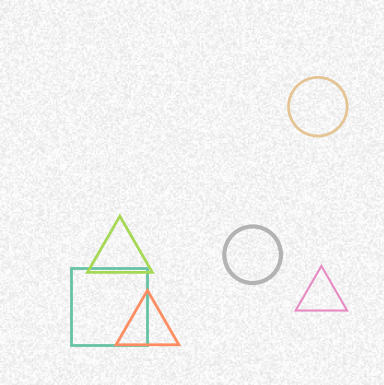[{"shape": "square", "thickness": 2, "radius": 0.5, "center": [0.283, 0.204]}, {"shape": "triangle", "thickness": 2, "radius": 0.47, "center": [0.383, 0.152]}, {"shape": "triangle", "thickness": 1.5, "radius": 0.39, "center": [0.835, 0.232]}, {"shape": "triangle", "thickness": 2, "radius": 0.49, "center": [0.311, 0.341]}, {"shape": "circle", "thickness": 2, "radius": 0.38, "center": [0.826, 0.723]}, {"shape": "circle", "thickness": 3, "radius": 0.37, "center": [0.656, 0.338]}]